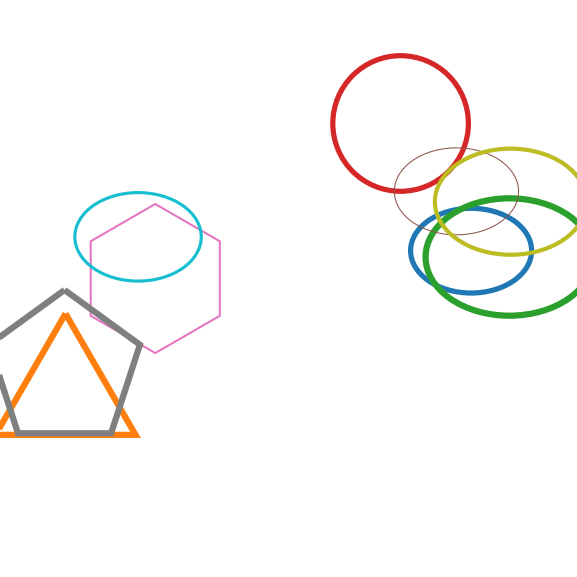[{"shape": "oval", "thickness": 2.5, "radius": 0.52, "center": [0.816, 0.565]}, {"shape": "triangle", "thickness": 3, "radius": 0.7, "center": [0.113, 0.316]}, {"shape": "oval", "thickness": 3, "radius": 0.73, "center": [0.882, 0.554]}, {"shape": "circle", "thickness": 2.5, "radius": 0.59, "center": [0.694, 0.785]}, {"shape": "oval", "thickness": 0.5, "radius": 0.54, "center": [0.79, 0.668]}, {"shape": "hexagon", "thickness": 1, "radius": 0.65, "center": [0.269, 0.517]}, {"shape": "pentagon", "thickness": 3, "radius": 0.69, "center": [0.112, 0.36]}, {"shape": "oval", "thickness": 2, "radius": 0.66, "center": [0.884, 0.65]}, {"shape": "oval", "thickness": 1.5, "radius": 0.55, "center": [0.239, 0.589]}]